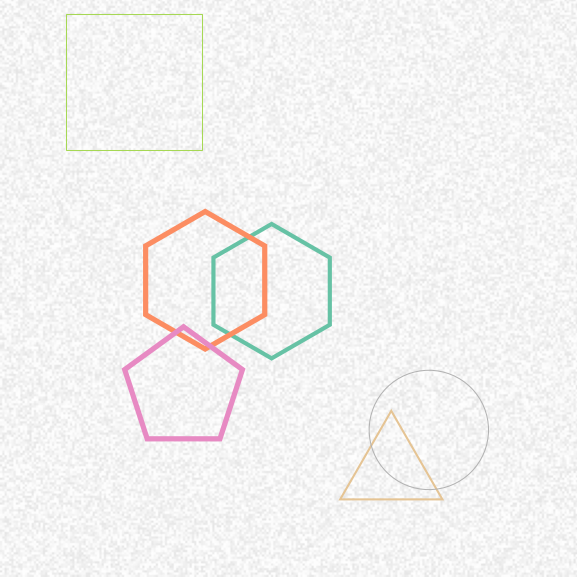[{"shape": "hexagon", "thickness": 2, "radius": 0.58, "center": [0.47, 0.495]}, {"shape": "hexagon", "thickness": 2.5, "radius": 0.6, "center": [0.355, 0.514]}, {"shape": "pentagon", "thickness": 2.5, "radius": 0.54, "center": [0.318, 0.326]}, {"shape": "square", "thickness": 0.5, "radius": 0.59, "center": [0.232, 0.857]}, {"shape": "triangle", "thickness": 1, "radius": 0.51, "center": [0.678, 0.186]}, {"shape": "circle", "thickness": 0.5, "radius": 0.52, "center": [0.743, 0.255]}]